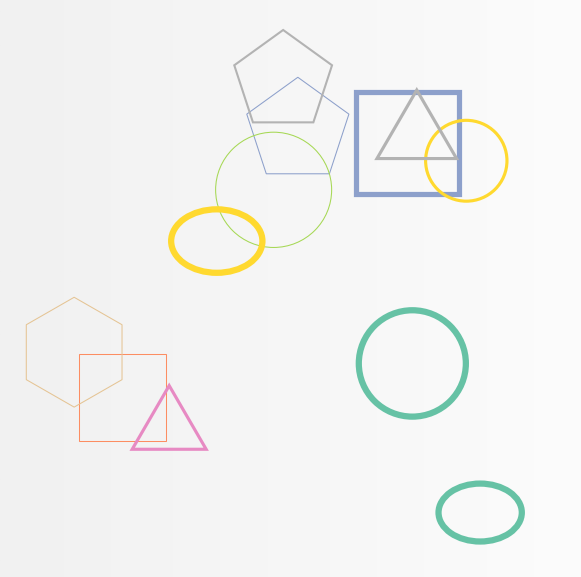[{"shape": "oval", "thickness": 3, "radius": 0.36, "center": [0.826, 0.112]}, {"shape": "circle", "thickness": 3, "radius": 0.46, "center": [0.709, 0.37]}, {"shape": "square", "thickness": 0.5, "radius": 0.38, "center": [0.211, 0.311]}, {"shape": "pentagon", "thickness": 0.5, "radius": 0.46, "center": [0.512, 0.773]}, {"shape": "square", "thickness": 2.5, "radius": 0.44, "center": [0.701, 0.752]}, {"shape": "triangle", "thickness": 1.5, "radius": 0.37, "center": [0.291, 0.258]}, {"shape": "circle", "thickness": 0.5, "radius": 0.5, "center": [0.471, 0.67]}, {"shape": "oval", "thickness": 3, "radius": 0.39, "center": [0.373, 0.582]}, {"shape": "circle", "thickness": 1.5, "radius": 0.35, "center": [0.802, 0.721]}, {"shape": "hexagon", "thickness": 0.5, "radius": 0.48, "center": [0.128, 0.389]}, {"shape": "pentagon", "thickness": 1, "radius": 0.44, "center": [0.487, 0.859]}, {"shape": "triangle", "thickness": 1.5, "radius": 0.4, "center": [0.717, 0.764]}]